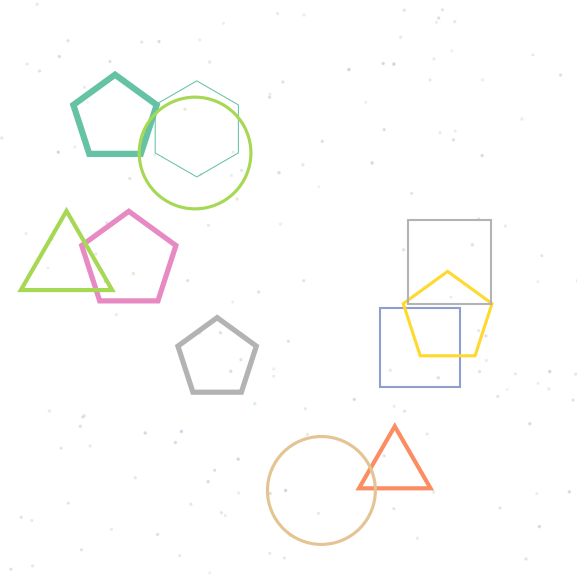[{"shape": "pentagon", "thickness": 3, "radius": 0.38, "center": [0.199, 0.794]}, {"shape": "hexagon", "thickness": 0.5, "radius": 0.42, "center": [0.341, 0.776]}, {"shape": "triangle", "thickness": 2, "radius": 0.36, "center": [0.684, 0.189]}, {"shape": "square", "thickness": 1, "radius": 0.34, "center": [0.727, 0.397]}, {"shape": "pentagon", "thickness": 2.5, "radius": 0.43, "center": [0.223, 0.547]}, {"shape": "circle", "thickness": 1.5, "radius": 0.48, "center": [0.338, 0.734]}, {"shape": "triangle", "thickness": 2, "radius": 0.46, "center": [0.115, 0.542]}, {"shape": "pentagon", "thickness": 1.5, "radius": 0.4, "center": [0.775, 0.448]}, {"shape": "circle", "thickness": 1.5, "radius": 0.47, "center": [0.557, 0.15]}, {"shape": "square", "thickness": 1, "radius": 0.36, "center": [0.779, 0.546]}, {"shape": "pentagon", "thickness": 2.5, "radius": 0.36, "center": [0.376, 0.378]}]